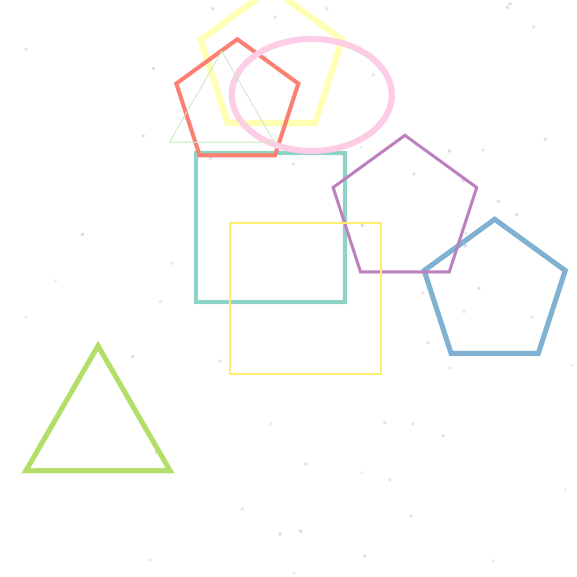[{"shape": "square", "thickness": 2, "radius": 0.64, "center": [0.468, 0.605]}, {"shape": "pentagon", "thickness": 3, "radius": 0.64, "center": [0.47, 0.89]}, {"shape": "pentagon", "thickness": 2, "radius": 0.56, "center": [0.411, 0.82]}, {"shape": "pentagon", "thickness": 2.5, "radius": 0.64, "center": [0.857, 0.491]}, {"shape": "triangle", "thickness": 2.5, "radius": 0.72, "center": [0.17, 0.256]}, {"shape": "oval", "thickness": 3, "radius": 0.69, "center": [0.54, 0.835]}, {"shape": "pentagon", "thickness": 1.5, "radius": 0.65, "center": [0.701, 0.634]}, {"shape": "triangle", "thickness": 0.5, "radius": 0.52, "center": [0.384, 0.805]}, {"shape": "square", "thickness": 1, "radius": 0.65, "center": [0.529, 0.482]}]